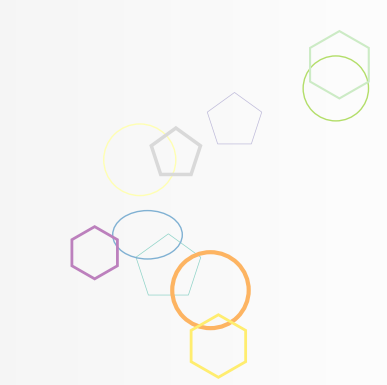[{"shape": "pentagon", "thickness": 0.5, "radius": 0.44, "center": [0.435, 0.305]}, {"shape": "circle", "thickness": 1, "radius": 0.47, "center": [0.361, 0.585]}, {"shape": "pentagon", "thickness": 0.5, "radius": 0.37, "center": [0.605, 0.686]}, {"shape": "oval", "thickness": 1, "radius": 0.45, "center": [0.381, 0.39]}, {"shape": "circle", "thickness": 3, "radius": 0.49, "center": [0.543, 0.246]}, {"shape": "circle", "thickness": 1, "radius": 0.42, "center": [0.867, 0.77]}, {"shape": "pentagon", "thickness": 2.5, "radius": 0.33, "center": [0.454, 0.601]}, {"shape": "hexagon", "thickness": 2, "radius": 0.34, "center": [0.244, 0.343]}, {"shape": "hexagon", "thickness": 1.5, "radius": 0.44, "center": [0.876, 0.832]}, {"shape": "hexagon", "thickness": 2, "radius": 0.41, "center": [0.564, 0.101]}]